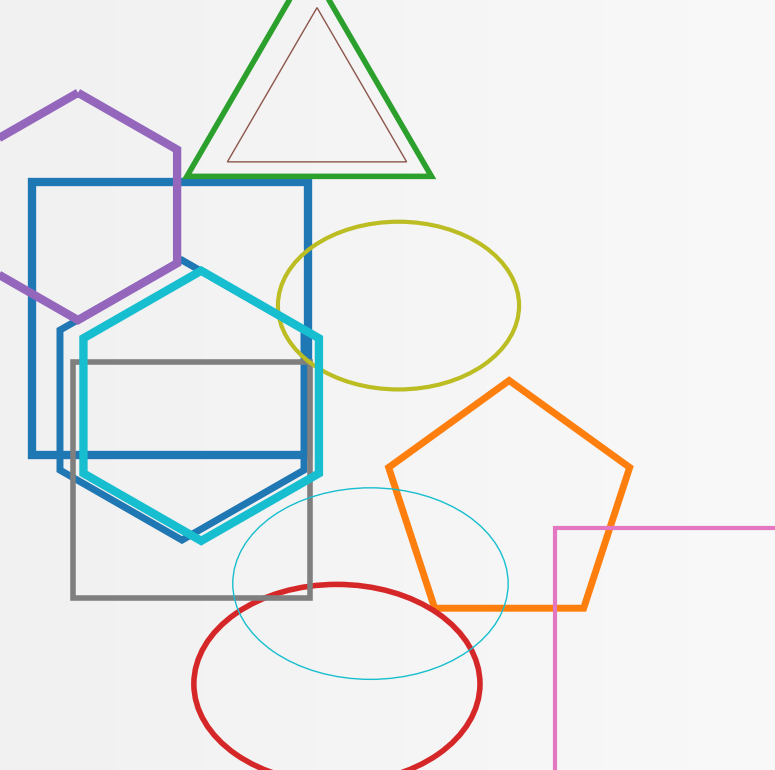[{"shape": "hexagon", "thickness": 2.5, "radius": 0.91, "center": [0.235, 0.48]}, {"shape": "square", "thickness": 3, "radius": 0.89, "center": [0.219, 0.586]}, {"shape": "pentagon", "thickness": 2.5, "radius": 0.82, "center": [0.657, 0.342]}, {"shape": "triangle", "thickness": 2, "radius": 0.91, "center": [0.399, 0.862]}, {"shape": "oval", "thickness": 2, "radius": 0.92, "center": [0.435, 0.112]}, {"shape": "hexagon", "thickness": 3, "radius": 0.74, "center": [0.101, 0.732]}, {"shape": "triangle", "thickness": 0.5, "radius": 0.67, "center": [0.409, 0.857]}, {"shape": "square", "thickness": 1.5, "radius": 0.87, "center": [0.89, 0.141]}, {"shape": "square", "thickness": 2, "radius": 0.76, "center": [0.247, 0.377]}, {"shape": "oval", "thickness": 1.5, "radius": 0.78, "center": [0.514, 0.603]}, {"shape": "oval", "thickness": 0.5, "radius": 0.89, "center": [0.478, 0.242]}, {"shape": "hexagon", "thickness": 3, "radius": 0.88, "center": [0.26, 0.473]}]